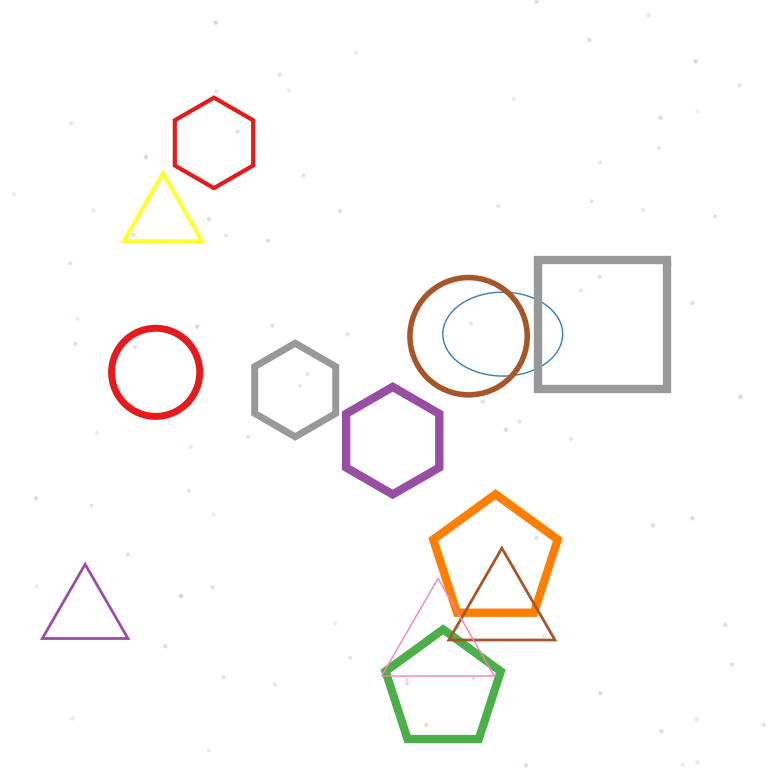[{"shape": "hexagon", "thickness": 1.5, "radius": 0.29, "center": [0.278, 0.814]}, {"shape": "circle", "thickness": 2.5, "radius": 0.29, "center": [0.202, 0.516]}, {"shape": "oval", "thickness": 0.5, "radius": 0.39, "center": [0.653, 0.566]}, {"shape": "pentagon", "thickness": 3, "radius": 0.39, "center": [0.576, 0.104]}, {"shape": "hexagon", "thickness": 3, "radius": 0.35, "center": [0.51, 0.428]}, {"shape": "triangle", "thickness": 1, "radius": 0.32, "center": [0.111, 0.203]}, {"shape": "pentagon", "thickness": 3, "radius": 0.43, "center": [0.644, 0.273]}, {"shape": "triangle", "thickness": 1.5, "radius": 0.29, "center": [0.212, 0.716]}, {"shape": "triangle", "thickness": 1, "radius": 0.4, "center": [0.652, 0.209]}, {"shape": "circle", "thickness": 2, "radius": 0.38, "center": [0.609, 0.563]}, {"shape": "triangle", "thickness": 0.5, "radius": 0.42, "center": [0.569, 0.164]}, {"shape": "hexagon", "thickness": 2.5, "radius": 0.3, "center": [0.383, 0.493]}, {"shape": "square", "thickness": 3, "radius": 0.42, "center": [0.782, 0.579]}]